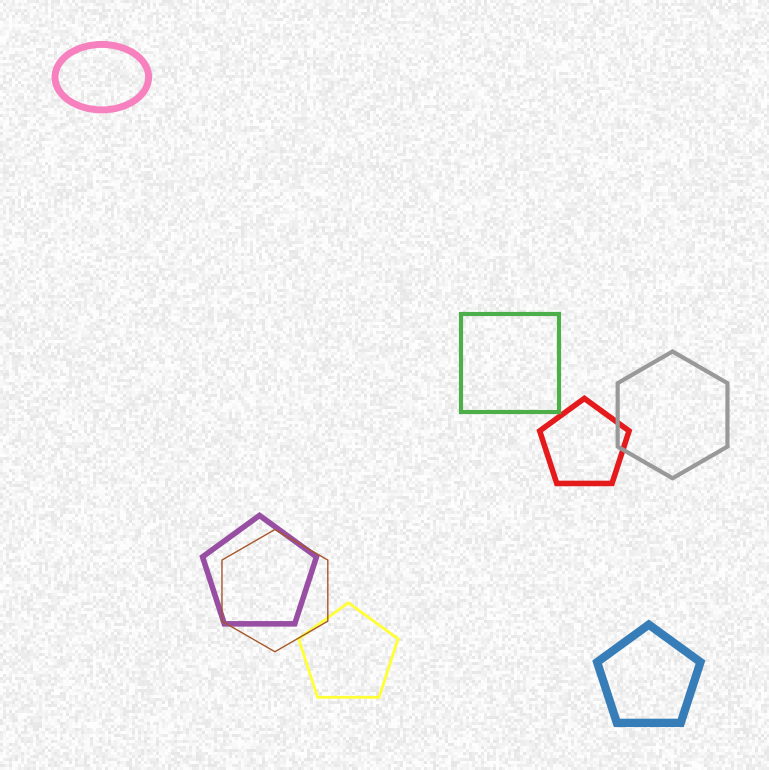[{"shape": "pentagon", "thickness": 2, "radius": 0.31, "center": [0.759, 0.422]}, {"shape": "pentagon", "thickness": 3, "radius": 0.35, "center": [0.843, 0.118]}, {"shape": "square", "thickness": 1.5, "radius": 0.32, "center": [0.662, 0.528]}, {"shape": "pentagon", "thickness": 2, "radius": 0.39, "center": [0.337, 0.253]}, {"shape": "pentagon", "thickness": 1, "radius": 0.34, "center": [0.452, 0.149]}, {"shape": "hexagon", "thickness": 0.5, "radius": 0.4, "center": [0.357, 0.233]}, {"shape": "oval", "thickness": 2.5, "radius": 0.3, "center": [0.132, 0.9]}, {"shape": "hexagon", "thickness": 1.5, "radius": 0.41, "center": [0.873, 0.461]}]